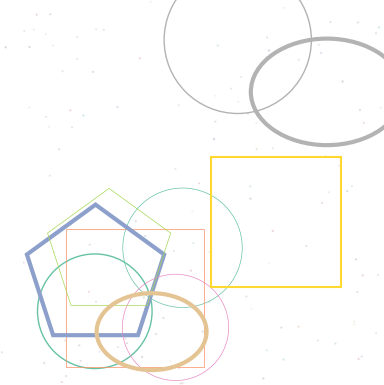[{"shape": "circle", "thickness": 0.5, "radius": 0.78, "center": [0.474, 0.356]}, {"shape": "circle", "thickness": 1, "radius": 0.74, "center": [0.246, 0.192]}, {"shape": "square", "thickness": 0.5, "radius": 0.89, "center": [0.35, 0.226]}, {"shape": "pentagon", "thickness": 3, "radius": 0.94, "center": [0.248, 0.281]}, {"shape": "circle", "thickness": 0.5, "radius": 0.69, "center": [0.456, 0.15]}, {"shape": "pentagon", "thickness": 0.5, "radius": 0.84, "center": [0.283, 0.343]}, {"shape": "square", "thickness": 1.5, "radius": 0.85, "center": [0.717, 0.424]}, {"shape": "oval", "thickness": 3, "radius": 0.71, "center": [0.394, 0.139]}, {"shape": "oval", "thickness": 3, "radius": 0.99, "center": [0.849, 0.761]}, {"shape": "circle", "thickness": 1, "radius": 0.96, "center": [0.618, 0.896]}]